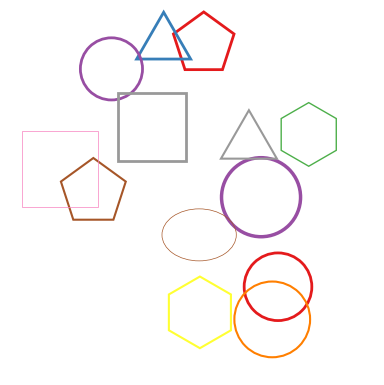[{"shape": "pentagon", "thickness": 2, "radius": 0.41, "center": [0.529, 0.886]}, {"shape": "circle", "thickness": 2, "radius": 0.44, "center": [0.722, 0.255]}, {"shape": "triangle", "thickness": 2, "radius": 0.41, "center": [0.425, 0.887]}, {"shape": "hexagon", "thickness": 1, "radius": 0.41, "center": [0.802, 0.651]}, {"shape": "circle", "thickness": 2.5, "radius": 0.51, "center": [0.678, 0.488]}, {"shape": "circle", "thickness": 2, "radius": 0.4, "center": [0.289, 0.821]}, {"shape": "circle", "thickness": 1.5, "radius": 0.49, "center": [0.707, 0.17]}, {"shape": "hexagon", "thickness": 1.5, "radius": 0.47, "center": [0.519, 0.189]}, {"shape": "oval", "thickness": 0.5, "radius": 0.48, "center": [0.517, 0.39]}, {"shape": "pentagon", "thickness": 1.5, "radius": 0.44, "center": [0.242, 0.501]}, {"shape": "square", "thickness": 0.5, "radius": 0.49, "center": [0.156, 0.56]}, {"shape": "square", "thickness": 2, "radius": 0.44, "center": [0.395, 0.669]}, {"shape": "triangle", "thickness": 1.5, "radius": 0.42, "center": [0.647, 0.63]}]